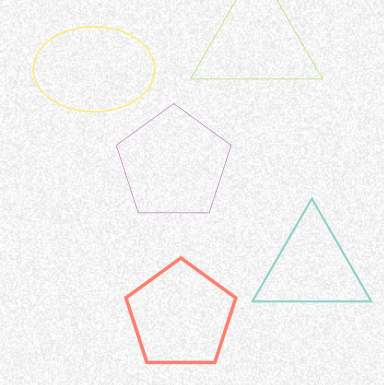[{"shape": "triangle", "thickness": 1.5, "radius": 0.89, "center": [0.81, 0.306]}, {"shape": "pentagon", "thickness": 2.5, "radius": 0.75, "center": [0.47, 0.18]}, {"shape": "triangle", "thickness": 0.5, "radius": 0.99, "center": [0.666, 0.894]}, {"shape": "pentagon", "thickness": 0.5, "radius": 0.78, "center": [0.451, 0.574]}, {"shape": "oval", "thickness": 1, "radius": 0.79, "center": [0.244, 0.82]}]